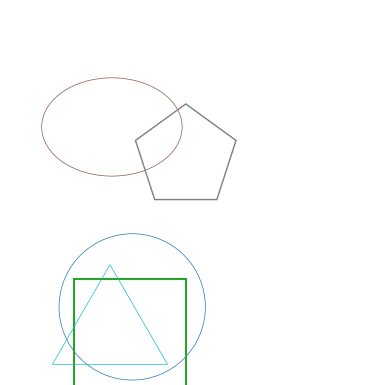[{"shape": "circle", "thickness": 0.5, "radius": 0.95, "center": [0.343, 0.203]}, {"shape": "square", "thickness": 1.5, "radius": 0.73, "center": [0.338, 0.131]}, {"shape": "oval", "thickness": 0.5, "radius": 0.91, "center": [0.291, 0.67]}, {"shape": "pentagon", "thickness": 1, "radius": 0.69, "center": [0.483, 0.593]}, {"shape": "triangle", "thickness": 0.5, "radius": 0.86, "center": [0.286, 0.14]}]